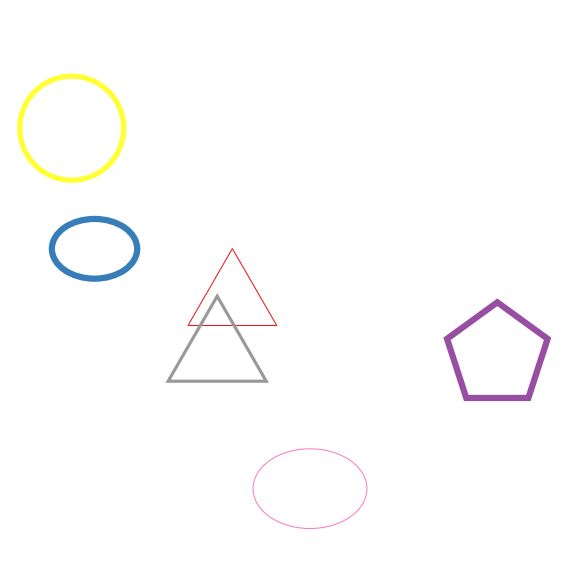[{"shape": "triangle", "thickness": 0.5, "radius": 0.44, "center": [0.402, 0.48]}, {"shape": "oval", "thickness": 3, "radius": 0.37, "center": [0.164, 0.568]}, {"shape": "pentagon", "thickness": 3, "radius": 0.46, "center": [0.861, 0.384]}, {"shape": "circle", "thickness": 2.5, "radius": 0.45, "center": [0.124, 0.777]}, {"shape": "oval", "thickness": 0.5, "radius": 0.49, "center": [0.537, 0.153]}, {"shape": "triangle", "thickness": 1.5, "radius": 0.49, "center": [0.376, 0.388]}]